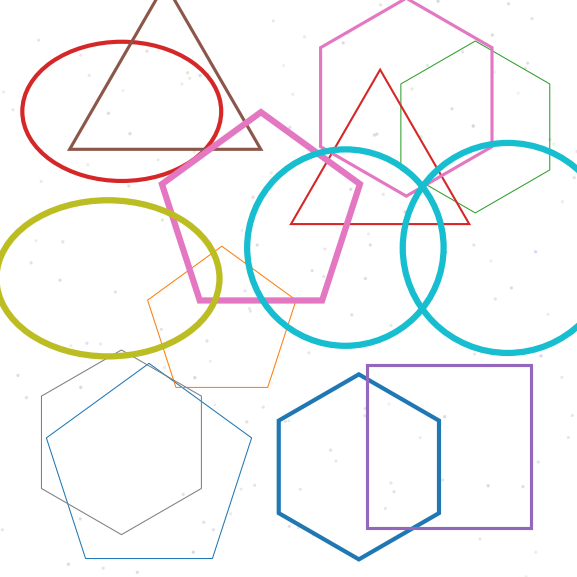[{"shape": "pentagon", "thickness": 0.5, "radius": 0.93, "center": [0.258, 0.183]}, {"shape": "hexagon", "thickness": 2, "radius": 0.8, "center": [0.621, 0.191]}, {"shape": "pentagon", "thickness": 0.5, "radius": 0.68, "center": [0.384, 0.438]}, {"shape": "hexagon", "thickness": 0.5, "radius": 0.74, "center": [0.823, 0.779]}, {"shape": "triangle", "thickness": 1, "radius": 0.89, "center": [0.658, 0.7]}, {"shape": "oval", "thickness": 2, "radius": 0.86, "center": [0.211, 0.806]}, {"shape": "square", "thickness": 1.5, "radius": 0.71, "center": [0.778, 0.226]}, {"shape": "triangle", "thickness": 1.5, "radius": 0.96, "center": [0.286, 0.836]}, {"shape": "pentagon", "thickness": 3, "radius": 0.9, "center": [0.452, 0.625]}, {"shape": "hexagon", "thickness": 1.5, "radius": 0.86, "center": [0.704, 0.831]}, {"shape": "hexagon", "thickness": 0.5, "radius": 0.8, "center": [0.21, 0.233]}, {"shape": "oval", "thickness": 3, "radius": 0.97, "center": [0.187, 0.517]}, {"shape": "circle", "thickness": 3, "radius": 0.85, "center": [0.598, 0.57]}, {"shape": "circle", "thickness": 3, "radius": 0.91, "center": [0.879, 0.57]}]